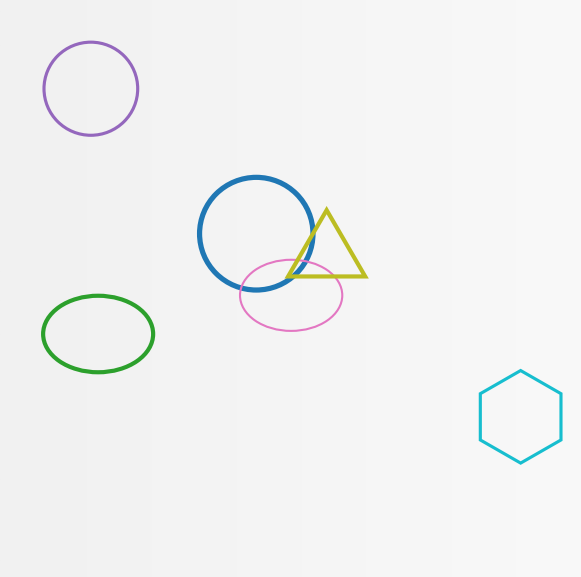[{"shape": "circle", "thickness": 2.5, "radius": 0.49, "center": [0.441, 0.594]}, {"shape": "oval", "thickness": 2, "radius": 0.47, "center": [0.169, 0.421]}, {"shape": "circle", "thickness": 1.5, "radius": 0.4, "center": [0.156, 0.846]}, {"shape": "oval", "thickness": 1, "radius": 0.44, "center": [0.501, 0.488]}, {"shape": "triangle", "thickness": 2, "radius": 0.38, "center": [0.562, 0.559]}, {"shape": "hexagon", "thickness": 1.5, "radius": 0.4, "center": [0.896, 0.277]}]